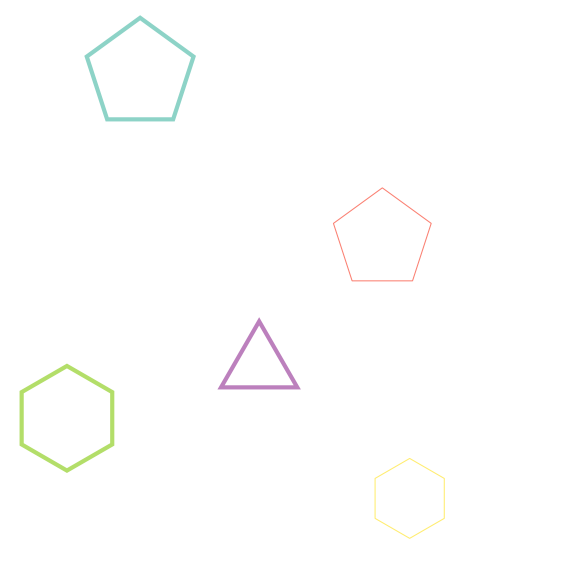[{"shape": "pentagon", "thickness": 2, "radius": 0.49, "center": [0.243, 0.871]}, {"shape": "pentagon", "thickness": 0.5, "radius": 0.44, "center": [0.662, 0.585]}, {"shape": "hexagon", "thickness": 2, "radius": 0.45, "center": [0.116, 0.275]}, {"shape": "triangle", "thickness": 2, "radius": 0.38, "center": [0.449, 0.366]}, {"shape": "hexagon", "thickness": 0.5, "radius": 0.35, "center": [0.709, 0.136]}]